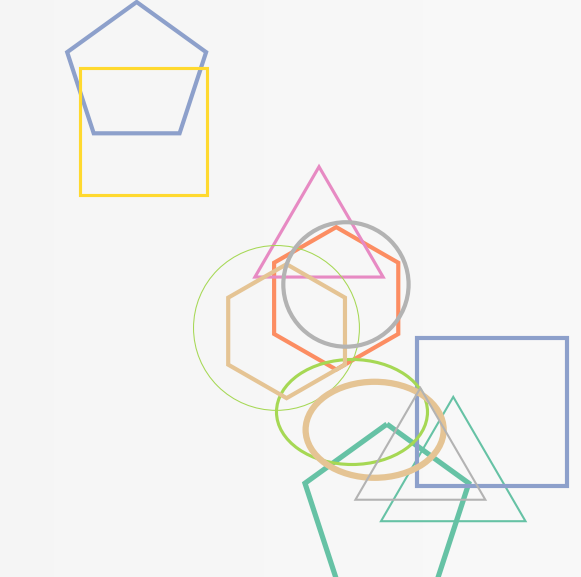[{"shape": "pentagon", "thickness": 2.5, "radius": 0.74, "center": [0.666, 0.117]}, {"shape": "triangle", "thickness": 1, "radius": 0.72, "center": [0.78, 0.168]}, {"shape": "hexagon", "thickness": 2, "radius": 0.62, "center": [0.578, 0.483]}, {"shape": "square", "thickness": 2, "radius": 0.64, "center": [0.846, 0.286]}, {"shape": "pentagon", "thickness": 2, "radius": 0.63, "center": [0.235, 0.87]}, {"shape": "triangle", "thickness": 1.5, "radius": 0.64, "center": [0.549, 0.583]}, {"shape": "oval", "thickness": 1.5, "radius": 0.65, "center": [0.606, 0.286]}, {"shape": "circle", "thickness": 0.5, "radius": 0.71, "center": [0.476, 0.431]}, {"shape": "square", "thickness": 1.5, "radius": 0.55, "center": [0.247, 0.772]}, {"shape": "oval", "thickness": 3, "radius": 0.59, "center": [0.645, 0.255]}, {"shape": "hexagon", "thickness": 2, "radius": 0.58, "center": [0.493, 0.426]}, {"shape": "circle", "thickness": 2, "radius": 0.54, "center": [0.595, 0.507]}, {"shape": "triangle", "thickness": 1, "radius": 0.65, "center": [0.723, 0.198]}]